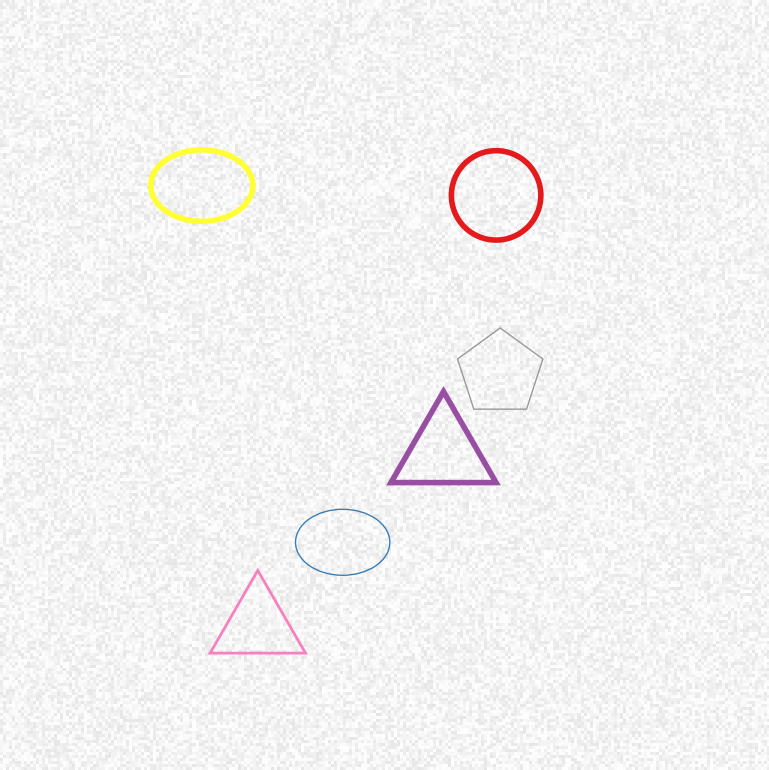[{"shape": "circle", "thickness": 2, "radius": 0.29, "center": [0.644, 0.746]}, {"shape": "oval", "thickness": 0.5, "radius": 0.31, "center": [0.445, 0.296]}, {"shape": "triangle", "thickness": 2, "radius": 0.39, "center": [0.576, 0.413]}, {"shape": "oval", "thickness": 2, "radius": 0.33, "center": [0.262, 0.759]}, {"shape": "triangle", "thickness": 1, "radius": 0.36, "center": [0.335, 0.188]}, {"shape": "pentagon", "thickness": 0.5, "radius": 0.29, "center": [0.65, 0.516]}]